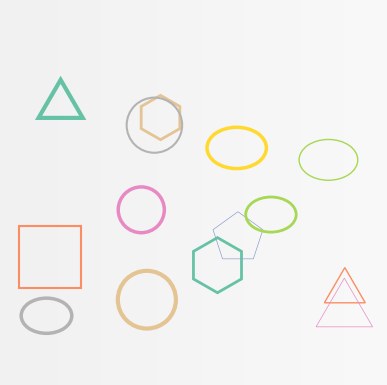[{"shape": "triangle", "thickness": 3, "radius": 0.33, "center": [0.156, 0.727]}, {"shape": "hexagon", "thickness": 2, "radius": 0.36, "center": [0.561, 0.311]}, {"shape": "square", "thickness": 1.5, "radius": 0.4, "center": [0.13, 0.331]}, {"shape": "triangle", "thickness": 1, "radius": 0.3, "center": [0.89, 0.244]}, {"shape": "pentagon", "thickness": 0.5, "radius": 0.34, "center": [0.614, 0.382]}, {"shape": "triangle", "thickness": 0.5, "radius": 0.42, "center": [0.889, 0.193]}, {"shape": "circle", "thickness": 2.5, "radius": 0.3, "center": [0.365, 0.455]}, {"shape": "oval", "thickness": 2, "radius": 0.33, "center": [0.699, 0.443]}, {"shape": "oval", "thickness": 1, "radius": 0.38, "center": [0.848, 0.585]}, {"shape": "oval", "thickness": 2.5, "radius": 0.38, "center": [0.611, 0.616]}, {"shape": "circle", "thickness": 3, "radius": 0.37, "center": [0.379, 0.222]}, {"shape": "hexagon", "thickness": 2, "radius": 0.29, "center": [0.414, 0.695]}, {"shape": "oval", "thickness": 2.5, "radius": 0.33, "center": [0.12, 0.18]}, {"shape": "circle", "thickness": 1.5, "radius": 0.36, "center": [0.398, 0.675]}]